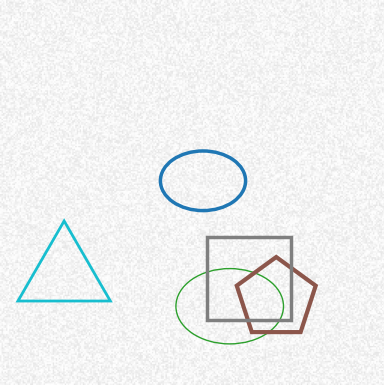[{"shape": "oval", "thickness": 2.5, "radius": 0.55, "center": [0.527, 0.53]}, {"shape": "oval", "thickness": 1, "radius": 0.7, "center": [0.597, 0.205]}, {"shape": "pentagon", "thickness": 3, "radius": 0.54, "center": [0.717, 0.225]}, {"shape": "square", "thickness": 2.5, "radius": 0.54, "center": [0.646, 0.277]}, {"shape": "triangle", "thickness": 2, "radius": 0.69, "center": [0.167, 0.287]}]